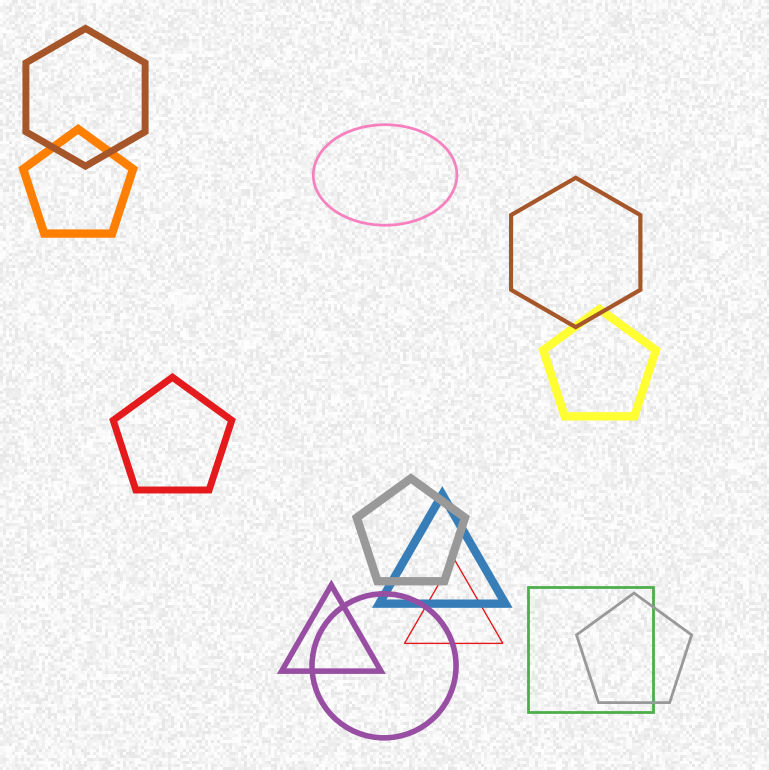[{"shape": "triangle", "thickness": 0.5, "radius": 0.37, "center": [0.589, 0.201]}, {"shape": "pentagon", "thickness": 2.5, "radius": 0.4, "center": [0.224, 0.429]}, {"shape": "triangle", "thickness": 3, "radius": 0.47, "center": [0.574, 0.263]}, {"shape": "square", "thickness": 1, "radius": 0.41, "center": [0.767, 0.156]}, {"shape": "triangle", "thickness": 2, "radius": 0.37, "center": [0.43, 0.166]}, {"shape": "circle", "thickness": 2, "radius": 0.47, "center": [0.499, 0.135]}, {"shape": "pentagon", "thickness": 3, "radius": 0.38, "center": [0.101, 0.757]}, {"shape": "pentagon", "thickness": 3, "radius": 0.38, "center": [0.779, 0.522]}, {"shape": "hexagon", "thickness": 1.5, "radius": 0.48, "center": [0.748, 0.672]}, {"shape": "hexagon", "thickness": 2.5, "radius": 0.45, "center": [0.111, 0.874]}, {"shape": "oval", "thickness": 1, "radius": 0.47, "center": [0.5, 0.773]}, {"shape": "pentagon", "thickness": 1, "radius": 0.39, "center": [0.823, 0.151]}, {"shape": "pentagon", "thickness": 3, "radius": 0.37, "center": [0.534, 0.305]}]